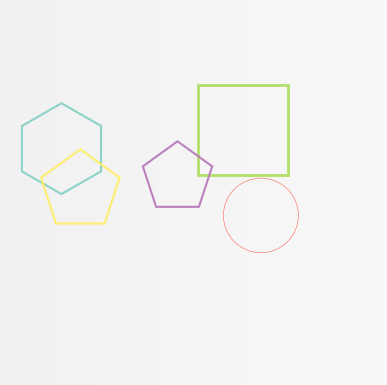[{"shape": "hexagon", "thickness": 1.5, "radius": 0.59, "center": [0.159, 0.614]}, {"shape": "circle", "thickness": 0.5, "radius": 0.48, "center": [0.673, 0.44]}, {"shape": "square", "thickness": 2, "radius": 0.58, "center": [0.626, 0.662]}, {"shape": "pentagon", "thickness": 1.5, "radius": 0.47, "center": [0.458, 0.539]}, {"shape": "pentagon", "thickness": 1.5, "radius": 0.53, "center": [0.207, 0.506]}]